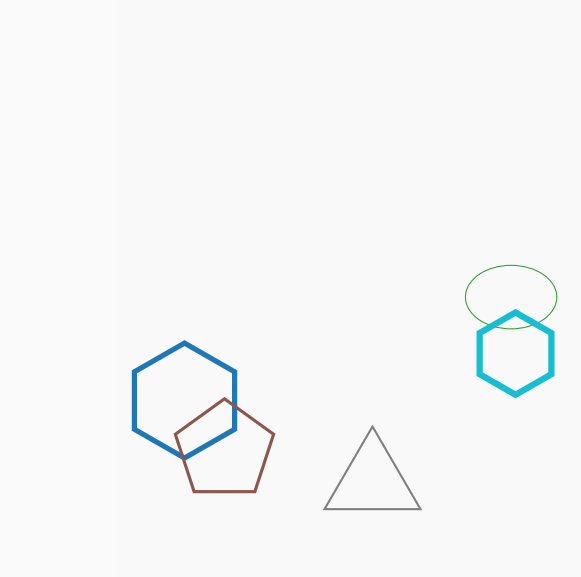[{"shape": "hexagon", "thickness": 2.5, "radius": 0.5, "center": [0.317, 0.306]}, {"shape": "oval", "thickness": 0.5, "radius": 0.39, "center": [0.879, 0.485]}, {"shape": "pentagon", "thickness": 1.5, "radius": 0.44, "center": [0.386, 0.22]}, {"shape": "triangle", "thickness": 1, "radius": 0.48, "center": [0.641, 0.165]}, {"shape": "hexagon", "thickness": 3, "radius": 0.36, "center": [0.887, 0.387]}]